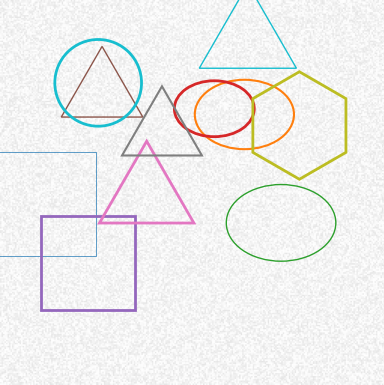[{"shape": "square", "thickness": 0.5, "radius": 0.67, "center": [0.115, 0.47]}, {"shape": "oval", "thickness": 1.5, "radius": 0.64, "center": [0.635, 0.703]}, {"shape": "oval", "thickness": 1, "radius": 0.71, "center": [0.73, 0.421]}, {"shape": "oval", "thickness": 2, "radius": 0.52, "center": [0.557, 0.718]}, {"shape": "square", "thickness": 2, "radius": 0.61, "center": [0.228, 0.318]}, {"shape": "triangle", "thickness": 1, "radius": 0.61, "center": [0.265, 0.757]}, {"shape": "triangle", "thickness": 2, "radius": 0.71, "center": [0.381, 0.492]}, {"shape": "triangle", "thickness": 1.5, "radius": 0.6, "center": [0.421, 0.656]}, {"shape": "hexagon", "thickness": 2, "radius": 0.7, "center": [0.778, 0.674]}, {"shape": "triangle", "thickness": 1, "radius": 0.73, "center": [0.644, 0.896]}, {"shape": "circle", "thickness": 2, "radius": 0.56, "center": [0.255, 0.785]}]